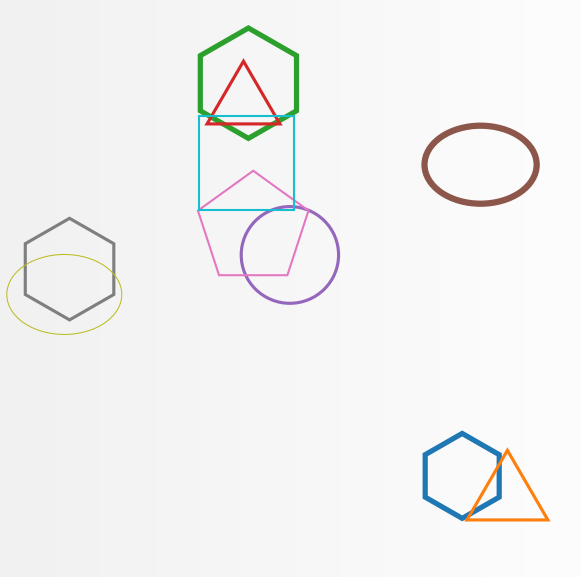[{"shape": "hexagon", "thickness": 2.5, "radius": 0.37, "center": [0.795, 0.175]}, {"shape": "triangle", "thickness": 1.5, "radius": 0.4, "center": [0.873, 0.139]}, {"shape": "hexagon", "thickness": 2.5, "radius": 0.48, "center": [0.427, 0.855]}, {"shape": "triangle", "thickness": 1.5, "radius": 0.36, "center": [0.419, 0.821]}, {"shape": "circle", "thickness": 1.5, "radius": 0.42, "center": [0.499, 0.558]}, {"shape": "oval", "thickness": 3, "radius": 0.48, "center": [0.827, 0.714]}, {"shape": "pentagon", "thickness": 1, "radius": 0.5, "center": [0.436, 0.603]}, {"shape": "hexagon", "thickness": 1.5, "radius": 0.44, "center": [0.12, 0.533]}, {"shape": "oval", "thickness": 0.5, "radius": 0.49, "center": [0.111, 0.489]}, {"shape": "square", "thickness": 1, "radius": 0.41, "center": [0.424, 0.717]}]